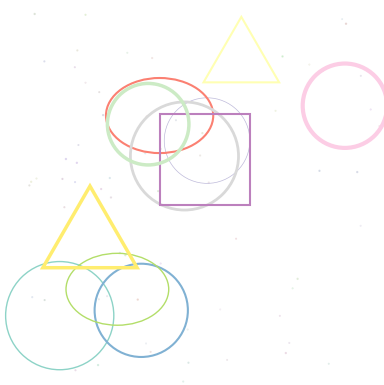[{"shape": "circle", "thickness": 1, "radius": 0.7, "center": [0.155, 0.18]}, {"shape": "triangle", "thickness": 1.5, "radius": 0.57, "center": [0.627, 0.843]}, {"shape": "circle", "thickness": 0.5, "radius": 0.56, "center": [0.538, 0.635]}, {"shape": "oval", "thickness": 1.5, "radius": 0.7, "center": [0.415, 0.7]}, {"shape": "circle", "thickness": 1.5, "radius": 0.61, "center": [0.367, 0.194]}, {"shape": "oval", "thickness": 1, "radius": 0.67, "center": [0.305, 0.249]}, {"shape": "circle", "thickness": 3, "radius": 0.55, "center": [0.896, 0.725]}, {"shape": "circle", "thickness": 2, "radius": 0.7, "center": [0.479, 0.595]}, {"shape": "square", "thickness": 1.5, "radius": 0.59, "center": [0.532, 0.586]}, {"shape": "circle", "thickness": 2.5, "radius": 0.53, "center": [0.385, 0.677]}, {"shape": "triangle", "thickness": 2.5, "radius": 0.71, "center": [0.234, 0.375]}]